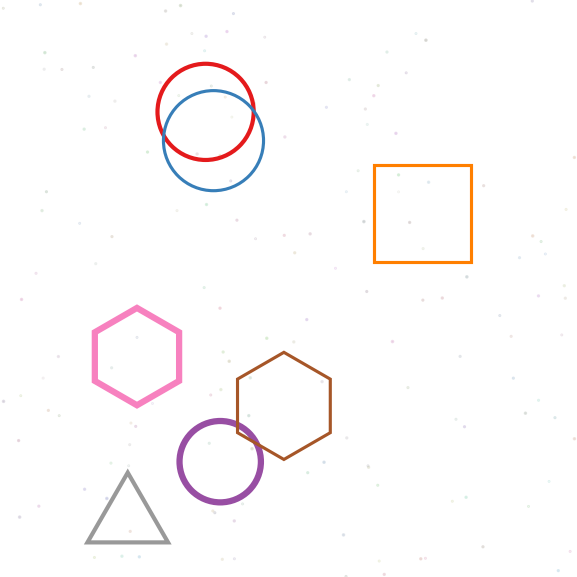[{"shape": "circle", "thickness": 2, "radius": 0.42, "center": [0.356, 0.805]}, {"shape": "circle", "thickness": 1.5, "radius": 0.43, "center": [0.37, 0.756]}, {"shape": "circle", "thickness": 3, "radius": 0.35, "center": [0.381, 0.2]}, {"shape": "square", "thickness": 1.5, "radius": 0.42, "center": [0.731, 0.63]}, {"shape": "hexagon", "thickness": 1.5, "radius": 0.46, "center": [0.492, 0.296]}, {"shape": "hexagon", "thickness": 3, "radius": 0.42, "center": [0.237, 0.382]}, {"shape": "triangle", "thickness": 2, "radius": 0.4, "center": [0.221, 0.1]}]